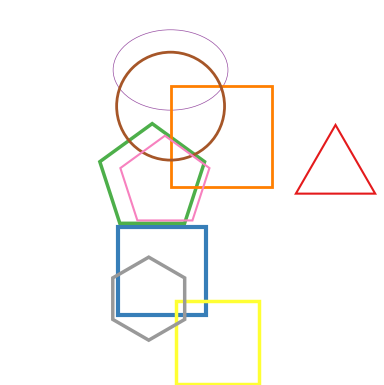[{"shape": "triangle", "thickness": 1.5, "radius": 0.59, "center": [0.871, 0.557]}, {"shape": "square", "thickness": 3, "radius": 0.57, "center": [0.421, 0.296]}, {"shape": "pentagon", "thickness": 2.5, "radius": 0.72, "center": [0.395, 0.536]}, {"shape": "oval", "thickness": 0.5, "radius": 0.75, "center": [0.443, 0.818]}, {"shape": "square", "thickness": 2, "radius": 0.66, "center": [0.576, 0.647]}, {"shape": "square", "thickness": 2.5, "radius": 0.54, "center": [0.565, 0.11]}, {"shape": "circle", "thickness": 2, "radius": 0.7, "center": [0.443, 0.724]}, {"shape": "pentagon", "thickness": 1.5, "radius": 0.61, "center": [0.428, 0.526]}, {"shape": "hexagon", "thickness": 2.5, "radius": 0.54, "center": [0.386, 0.224]}]